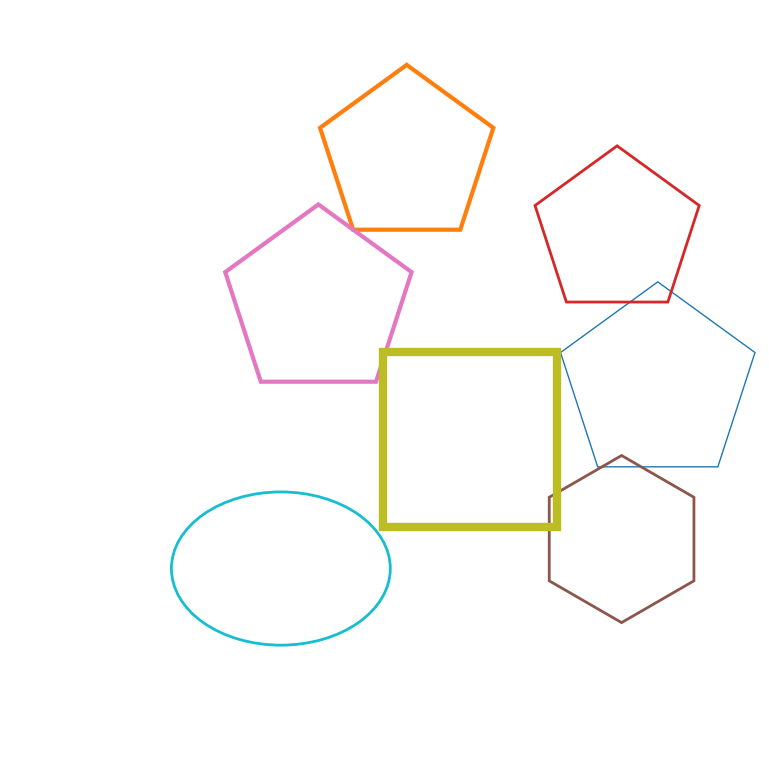[{"shape": "pentagon", "thickness": 0.5, "radius": 0.66, "center": [0.854, 0.501]}, {"shape": "pentagon", "thickness": 1.5, "radius": 0.59, "center": [0.528, 0.797]}, {"shape": "pentagon", "thickness": 1, "radius": 0.56, "center": [0.801, 0.698]}, {"shape": "hexagon", "thickness": 1, "radius": 0.54, "center": [0.807, 0.3]}, {"shape": "pentagon", "thickness": 1.5, "radius": 0.64, "center": [0.414, 0.607]}, {"shape": "square", "thickness": 3, "radius": 0.57, "center": [0.61, 0.429]}, {"shape": "oval", "thickness": 1, "radius": 0.71, "center": [0.365, 0.262]}]